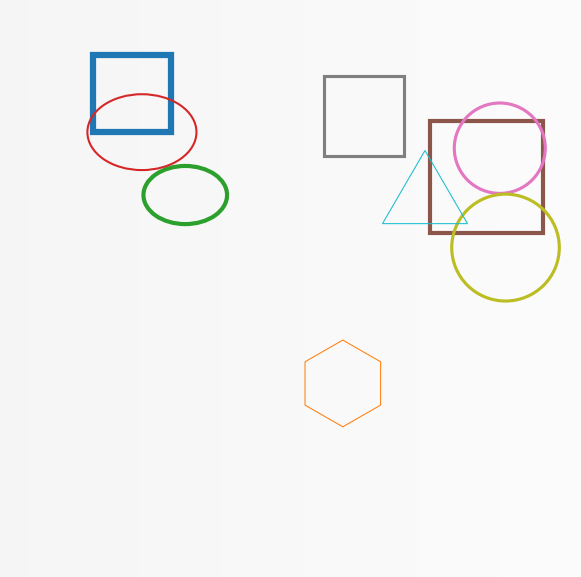[{"shape": "square", "thickness": 3, "radius": 0.34, "center": [0.228, 0.837]}, {"shape": "hexagon", "thickness": 0.5, "radius": 0.38, "center": [0.59, 0.335]}, {"shape": "oval", "thickness": 2, "radius": 0.36, "center": [0.319, 0.661]}, {"shape": "oval", "thickness": 1, "radius": 0.47, "center": [0.244, 0.77]}, {"shape": "square", "thickness": 2, "radius": 0.49, "center": [0.837, 0.693]}, {"shape": "circle", "thickness": 1.5, "radius": 0.39, "center": [0.86, 0.742]}, {"shape": "square", "thickness": 1.5, "radius": 0.35, "center": [0.626, 0.798]}, {"shape": "circle", "thickness": 1.5, "radius": 0.46, "center": [0.87, 0.57]}, {"shape": "triangle", "thickness": 0.5, "radius": 0.42, "center": [0.731, 0.654]}]